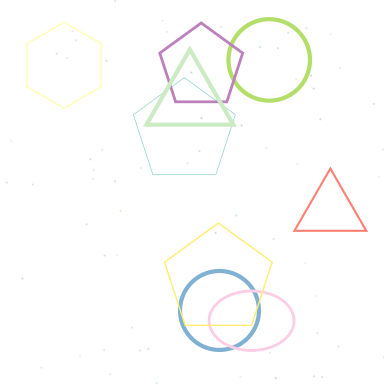[{"shape": "pentagon", "thickness": 0.5, "radius": 0.7, "center": [0.479, 0.659]}, {"shape": "hexagon", "thickness": 1, "radius": 0.56, "center": [0.166, 0.83]}, {"shape": "triangle", "thickness": 1.5, "radius": 0.54, "center": [0.858, 0.454]}, {"shape": "circle", "thickness": 3, "radius": 0.51, "center": [0.57, 0.194]}, {"shape": "circle", "thickness": 3, "radius": 0.53, "center": [0.699, 0.844]}, {"shape": "oval", "thickness": 2, "radius": 0.55, "center": [0.653, 0.167]}, {"shape": "pentagon", "thickness": 2, "radius": 0.57, "center": [0.523, 0.827]}, {"shape": "triangle", "thickness": 3, "radius": 0.65, "center": [0.493, 0.741]}, {"shape": "pentagon", "thickness": 1, "radius": 0.73, "center": [0.567, 0.274]}]